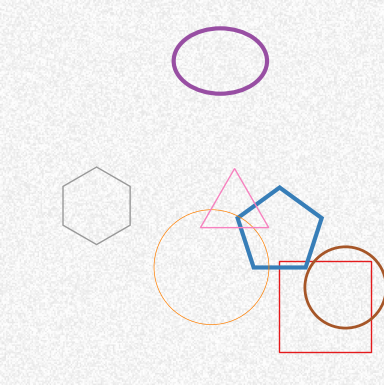[{"shape": "square", "thickness": 1, "radius": 0.6, "center": [0.845, 0.204]}, {"shape": "pentagon", "thickness": 3, "radius": 0.57, "center": [0.726, 0.398]}, {"shape": "oval", "thickness": 3, "radius": 0.61, "center": [0.572, 0.841]}, {"shape": "circle", "thickness": 0.5, "radius": 0.75, "center": [0.549, 0.306]}, {"shape": "circle", "thickness": 2, "radius": 0.53, "center": [0.897, 0.253]}, {"shape": "triangle", "thickness": 1, "radius": 0.51, "center": [0.609, 0.46]}, {"shape": "hexagon", "thickness": 1, "radius": 0.5, "center": [0.251, 0.465]}]